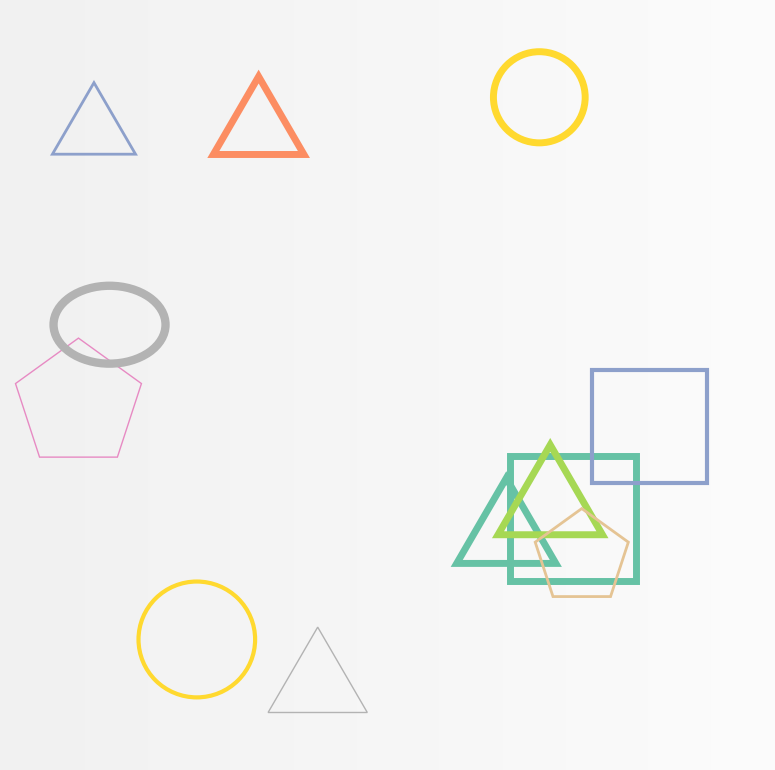[{"shape": "triangle", "thickness": 2.5, "radius": 0.37, "center": [0.653, 0.305]}, {"shape": "square", "thickness": 2.5, "radius": 0.4, "center": [0.739, 0.327]}, {"shape": "triangle", "thickness": 2.5, "radius": 0.34, "center": [0.334, 0.833]}, {"shape": "square", "thickness": 1.5, "radius": 0.37, "center": [0.838, 0.446]}, {"shape": "triangle", "thickness": 1, "radius": 0.31, "center": [0.121, 0.831]}, {"shape": "pentagon", "thickness": 0.5, "radius": 0.43, "center": [0.101, 0.475]}, {"shape": "triangle", "thickness": 2.5, "radius": 0.39, "center": [0.71, 0.344]}, {"shape": "circle", "thickness": 2.5, "radius": 0.3, "center": [0.696, 0.874]}, {"shape": "circle", "thickness": 1.5, "radius": 0.38, "center": [0.254, 0.17]}, {"shape": "pentagon", "thickness": 1, "radius": 0.32, "center": [0.751, 0.276]}, {"shape": "oval", "thickness": 3, "radius": 0.36, "center": [0.141, 0.578]}, {"shape": "triangle", "thickness": 0.5, "radius": 0.37, "center": [0.41, 0.112]}]